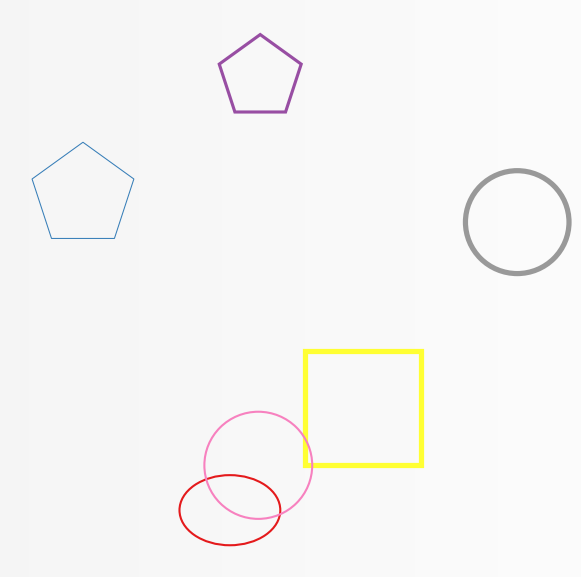[{"shape": "oval", "thickness": 1, "radius": 0.43, "center": [0.396, 0.116]}, {"shape": "pentagon", "thickness": 0.5, "radius": 0.46, "center": [0.143, 0.661]}, {"shape": "pentagon", "thickness": 1.5, "radius": 0.37, "center": [0.448, 0.865]}, {"shape": "square", "thickness": 2.5, "radius": 0.5, "center": [0.624, 0.293]}, {"shape": "circle", "thickness": 1, "radius": 0.46, "center": [0.444, 0.193]}, {"shape": "circle", "thickness": 2.5, "radius": 0.45, "center": [0.89, 0.614]}]